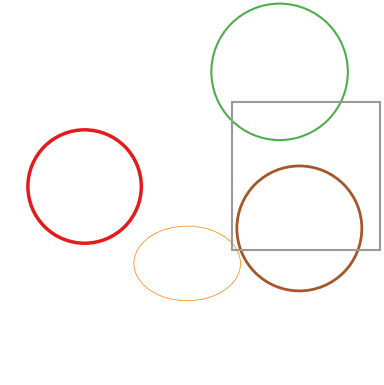[{"shape": "circle", "thickness": 2.5, "radius": 0.74, "center": [0.22, 0.516]}, {"shape": "circle", "thickness": 1.5, "radius": 0.89, "center": [0.726, 0.813]}, {"shape": "oval", "thickness": 0.5, "radius": 0.69, "center": [0.486, 0.316]}, {"shape": "circle", "thickness": 2, "radius": 0.81, "center": [0.778, 0.407]}, {"shape": "square", "thickness": 1.5, "radius": 0.96, "center": [0.795, 0.543]}]